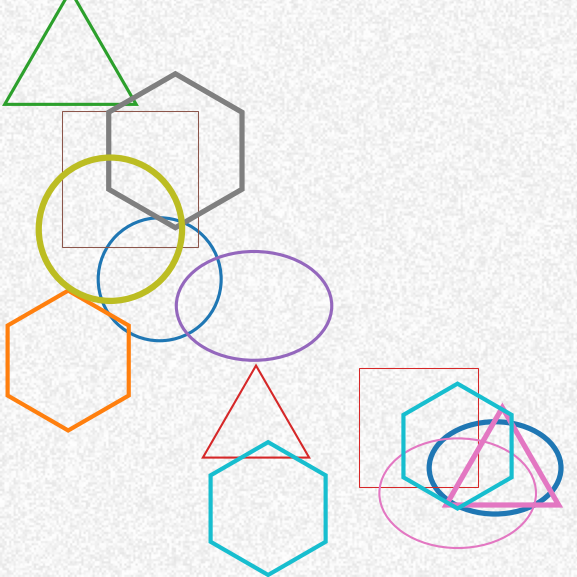[{"shape": "oval", "thickness": 2.5, "radius": 0.57, "center": [0.857, 0.189]}, {"shape": "circle", "thickness": 1.5, "radius": 0.53, "center": [0.277, 0.516]}, {"shape": "hexagon", "thickness": 2, "radius": 0.61, "center": [0.118, 0.375]}, {"shape": "triangle", "thickness": 1.5, "radius": 0.66, "center": [0.122, 0.884]}, {"shape": "triangle", "thickness": 1, "radius": 0.53, "center": [0.443, 0.26]}, {"shape": "square", "thickness": 0.5, "radius": 0.51, "center": [0.724, 0.259]}, {"shape": "oval", "thickness": 1.5, "radius": 0.67, "center": [0.44, 0.469]}, {"shape": "square", "thickness": 0.5, "radius": 0.59, "center": [0.226, 0.69]}, {"shape": "oval", "thickness": 1, "radius": 0.68, "center": [0.793, 0.145]}, {"shape": "triangle", "thickness": 2.5, "radius": 0.56, "center": [0.87, 0.181]}, {"shape": "hexagon", "thickness": 2.5, "radius": 0.67, "center": [0.304, 0.738]}, {"shape": "circle", "thickness": 3, "radius": 0.62, "center": [0.191, 0.602]}, {"shape": "hexagon", "thickness": 2, "radius": 0.54, "center": [0.792, 0.227]}, {"shape": "hexagon", "thickness": 2, "radius": 0.57, "center": [0.464, 0.119]}]